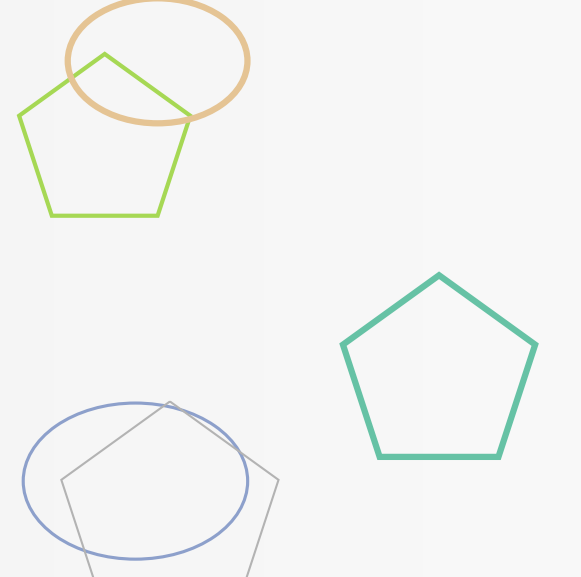[{"shape": "pentagon", "thickness": 3, "radius": 0.87, "center": [0.755, 0.349]}, {"shape": "oval", "thickness": 1.5, "radius": 0.97, "center": [0.233, 0.166]}, {"shape": "pentagon", "thickness": 2, "radius": 0.77, "center": [0.18, 0.751]}, {"shape": "oval", "thickness": 3, "radius": 0.77, "center": [0.271, 0.894]}, {"shape": "pentagon", "thickness": 1, "radius": 0.98, "center": [0.292, 0.108]}]